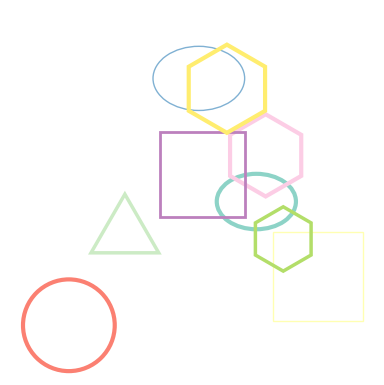[{"shape": "oval", "thickness": 3, "radius": 0.51, "center": [0.666, 0.477]}, {"shape": "square", "thickness": 1, "radius": 0.58, "center": [0.826, 0.283]}, {"shape": "circle", "thickness": 3, "radius": 0.6, "center": [0.179, 0.155]}, {"shape": "oval", "thickness": 1, "radius": 0.6, "center": [0.516, 0.796]}, {"shape": "hexagon", "thickness": 2.5, "radius": 0.42, "center": [0.736, 0.379]}, {"shape": "hexagon", "thickness": 3, "radius": 0.53, "center": [0.69, 0.596]}, {"shape": "square", "thickness": 2, "radius": 0.55, "center": [0.526, 0.547]}, {"shape": "triangle", "thickness": 2.5, "radius": 0.51, "center": [0.324, 0.394]}, {"shape": "hexagon", "thickness": 3, "radius": 0.57, "center": [0.589, 0.77]}]